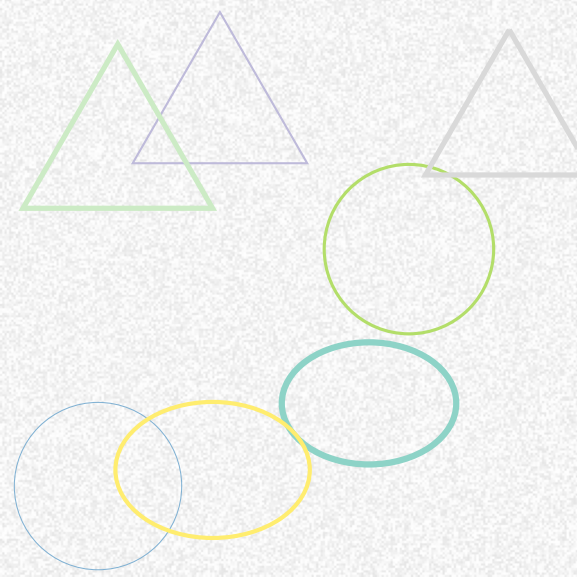[{"shape": "oval", "thickness": 3, "radius": 0.76, "center": [0.639, 0.301]}, {"shape": "triangle", "thickness": 1, "radius": 0.87, "center": [0.381, 0.804]}, {"shape": "circle", "thickness": 0.5, "radius": 0.72, "center": [0.17, 0.157]}, {"shape": "circle", "thickness": 1.5, "radius": 0.73, "center": [0.708, 0.568]}, {"shape": "triangle", "thickness": 2.5, "radius": 0.84, "center": [0.882, 0.78]}, {"shape": "triangle", "thickness": 2.5, "radius": 0.95, "center": [0.204, 0.733]}, {"shape": "oval", "thickness": 2, "radius": 0.84, "center": [0.368, 0.185]}]